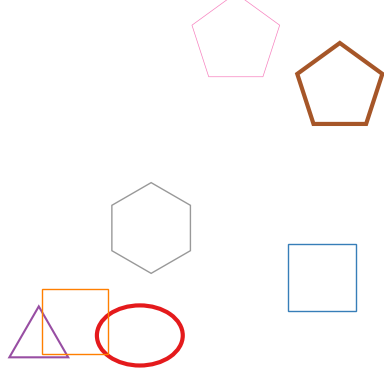[{"shape": "oval", "thickness": 3, "radius": 0.56, "center": [0.363, 0.129]}, {"shape": "square", "thickness": 1, "radius": 0.44, "center": [0.836, 0.279]}, {"shape": "triangle", "thickness": 1.5, "radius": 0.44, "center": [0.101, 0.116]}, {"shape": "square", "thickness": 1, "radius": 0.42, "center": [0.195, 0.165]}, {"shape": "pentagon", "thickness": 3, "radius": 0.58, "center": [0.883, 0.772]}, {"shape": "pentagon", "thickness": 0.5, "radius": 0.6, "center": [0.613, 0.898]}, {"shape": "hexagon", "thickness": 1, "radius": 0.59, "center": [0.393, 0.408]}]